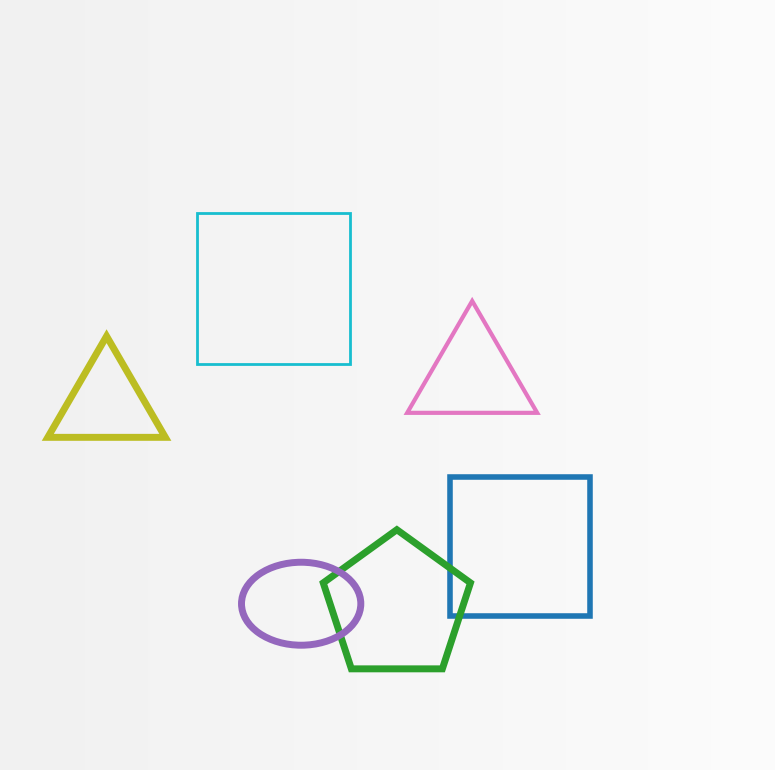[{"shape": "square", "thickness": 2, "radius": 0.45, "center": [0.671, 0.291]}, {"shape": "pentagon", "thickness": 2.5, "radius": 0.5, "center": [0.512, 0.212]}, {"shape": "oval", "thickness": 2.5, "radius": 0.38, "center": [0.389, 0.216]}, {"shape": "triangle", "thickness": 1.5, "radius": 0.48, "center": [0.609, 0.512]}, {"shape": "triangle", "thickness": 2.5, "radius": 0.44, "center": [0.138, 0.476]}, {"shape": "square", "thickness": 1, "radius": 0.49, "center": [0.353, 0.625]}]